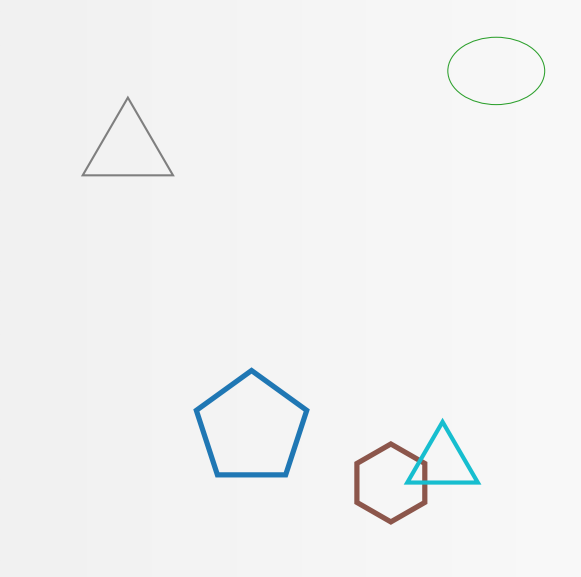[{"shape": "pentagon", "thickness": 2.5, "radius": 0.5, "center": [0.433, 0.258]}, {"shape": "oval", "thickness": 0.5, "radius": 0.42, "center": [0.854, 0.876]}, {"shape": "hexagon", "thickness": 2.5, "radius": 0.34, "center": [0.672, 0.163]}, {"shape": "triangle", "thickness": 1, "radius": 0.45, "center": [0.22, 0.74]}, {"shape": "triangle", "thickness": 2, "radius": 0.35, "center": [0.761, 0.199]}]